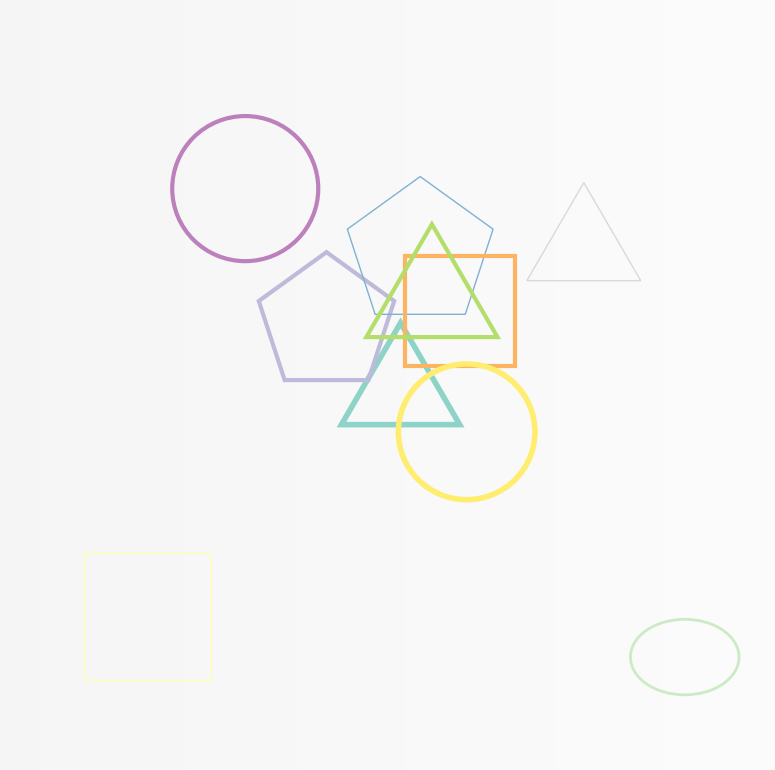[{"shape": "triangle", "thickness": 2, "radius": 0.44, "center": [0.517, 0.493]}, {"shape": "square", "thickness": 0.5, "radius": 0.41, "center": [0.191, 0.199]}, {"shape": "pentagon", "thickness": 1.5, "radius": 0.46, "center": [0.421, 0.581]}, {"shape": "pentagon", "thickness": 0.5, "radius": 0.49, "center": [0.542, 0.672]}, {"shape": "square", "thickness": 1.5, "radius": 0.36, "center": [0.594, 0.596]}, {"shape": "triangle", "thickness": 1.5, "radius": 0.49, "center": [0.557, 0.611]}, {"shape": "triangle", "thickness": 0.5, "radius": 0.42, "center": [0.753, 0.678]}, {"shape": "circle", "thickness": 1.5, "radius": 0.47, "center": [0.316, 0.755]}, {"shape": "oval", "thickness": 1, "radius": 0.35, "center": [0.884, 0.147]}, {"shape": "circle", "thickness": 2, "radius": 0.44, "center": [0.602, 0.439]}]